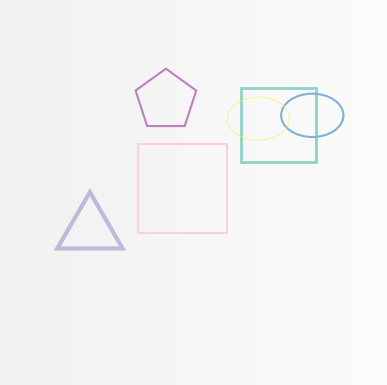[{"shape": "square", "thickness": 2, "radius": 0.48, "center": [0.719, 0.675]}, {"shape": "triangle", "thickness": 3, "radius": 0.49, "center": [0.232, 0.403]}, {"shape": "oval", "thickness": 1.5, "radius": 0.4, "center": [0.806, 0.7]}, {"shape": "square", "thickness": 1.5, "radius": 0.58, "center": [0.471, 0.509]}, {"shape": "pentagon", "thickness": 1.5, "radius": 0.41, "center": [0.428, 0.739]}, {"shape": "oval", "thickness": 0.5, "radius": 0.4, "center": [0.667, 0.692]}]